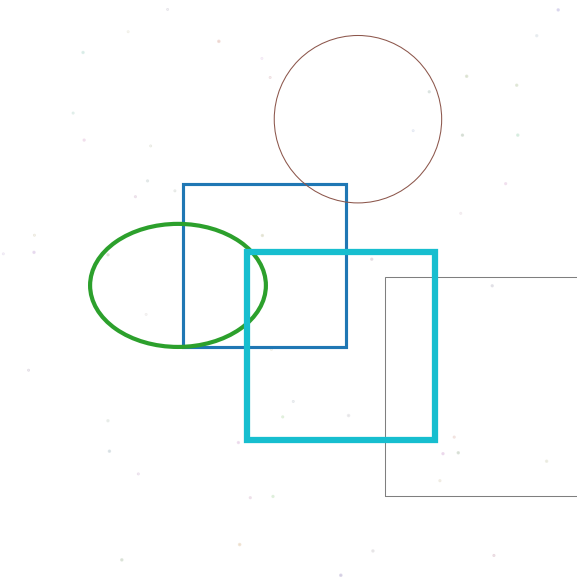[{"shape": "square", "thickness": 1.5, "radius": 0.71, "center": [0.458, 0.539]}, {"shape": "oval", "thickness": 2, "radius": 0.76, "center": [0.308, 0.505]}, {"shape": "circle", "thickness": 0.5, "radius": 0.72, "center": [0.62, 0.793]}, {"shape": "square", "thickness": 0.5, "radius": 0.95, "center": [0.856, 0.33]}, {"shape": "square", "thickness": 3, "radius": 0.81, "center": [0.59, 0.4]}]